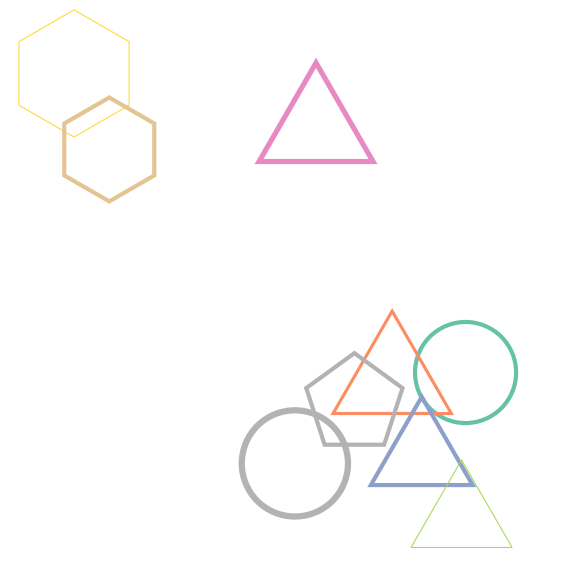[{"shape": "circle", "thickness": 2, "radius": 0.44, "center": [0.806, 0.354]}, {"shape": "triangle", "thickness": 1.5, "radius": 0.59, "center": [0.679, 0.342]}, {"shape": "triangle", "thickness": 2, "radius": 0.51, "center": [0.73, 0.21]}, {"shape": "triangle", "thickness": 2.5, "radius": 0.57, "center": [0.547, 0.776]}, {"shape": "triangle", "thickness": 0.5, "radius": 0.51, "center": [0.799, 0.102]}, {"shape": "hexagon", "thickness": 0.5, "radius": 0.55, "center": [0.128, 0.872]}, {"shape": "hexagon", "thickness": 2, "radius": 0.45, "center": [0.189, 0.74]}, {"shape": "pentagon", "thickness": 2, "radius": 0.44, "center": [0.614, 0.3]}, {"shape": "circle", "thickness": 3, "radius": 0.46, "center": [0.511, 0.197]}]